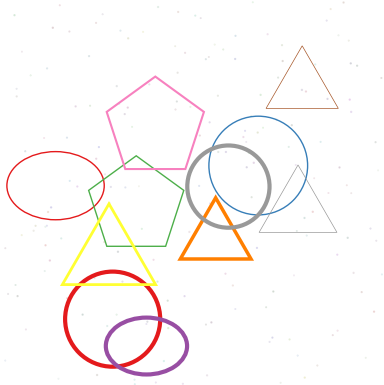[{"shape": "circle", "thickness": 3, "radius": 0.62, "center": [0.293, 0.171]}, {"shape": "oval", "thickness": 1, "radius": 0.63, "center": [0.144, 0.518]}, {"shape": "circle", "thickness": 1, "radius": 0.64, "center": [0.671, 0.57]}, {"shape": "pentagon", "thickness": 1, "radius": 0.65, "center": [0.354, 0.465]}, {"shape": "oval", "thickness": 3, "radius": 0.53, "center": [0.38, 0.101]}, {"shape": "triangle", "thickness": 2.5, "radius": 0.53, "center": [0.56, 0.38]}, {"shape": "triangle", "thickness": 2, "radius": 0.7, "center": [0.283, 0.331]}, {"shape": "triangle", "thickness": 0.5, "radius": 0.54, "center": [0.785, 0.773]}, {"shape": "pentagon", "thickness": 1.5, "radius": 0.66, "center": [0.403, 0.668]}, {"shape": "circle", "thickness": 3, "radius": 0.53, "center": [0.593, 0.515]}, {"shape": "triangle", "thickness": 0.5, "radius": 0.58, "center": [0.774, 0.455]}]